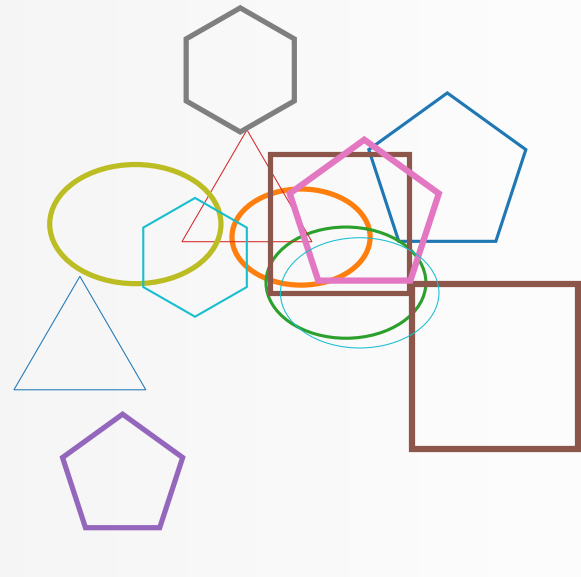[{"shape": "pentagon", "thickness": 1.5, "radius": 0.71, "center": [0.77, 0.696]}, {"shape": "triangle", "thickness": 0.5, "radius": 0.65, "center": [0.137, 0.39]}, {"shape": "oval", "thickness": 2.5, "radius": 0.59, "center": [0.518, 0.589]}, {"shape": "oval", "thickness": 1.5, "radius": 0.69, "center": [0.595, 0.51]}, {"shape": "triangle", "thickness": 0.5, "radius": 0.65, "center": [0.425, 0.645]}, {"shape": "pentagon", "thickness": 2.5, "radius": 0.54, "center": [0.211, 0.173]}, {"shape": "square", "thickness": 3, "radius": 0.71, "center": [0.851, 0.364]}, {"shape": "square", "thickness": 2.5, "radius": 0.6, "center": [0.584, 0.612]}, {"shape": "pentagon", "thickness": 3, "radius": 0.67, "center": [0.627, 0.622]}, {"shape": "hexagon", "thickness": 2.5, "radius": 0.54, "center": [0.413, 0.878]}, {"shape": "oval", "thickness": 2.5, "radius": 0.74, "center": [0.233, 0.611]}, {"shape": "hexagon", "thickness": 1, "radius": 0.51, "center": [0.336, 0.554]}, {"shape": "oval", "thickness": 0.5, "radius": 0.68, "center": [0.619, 0.492]}]